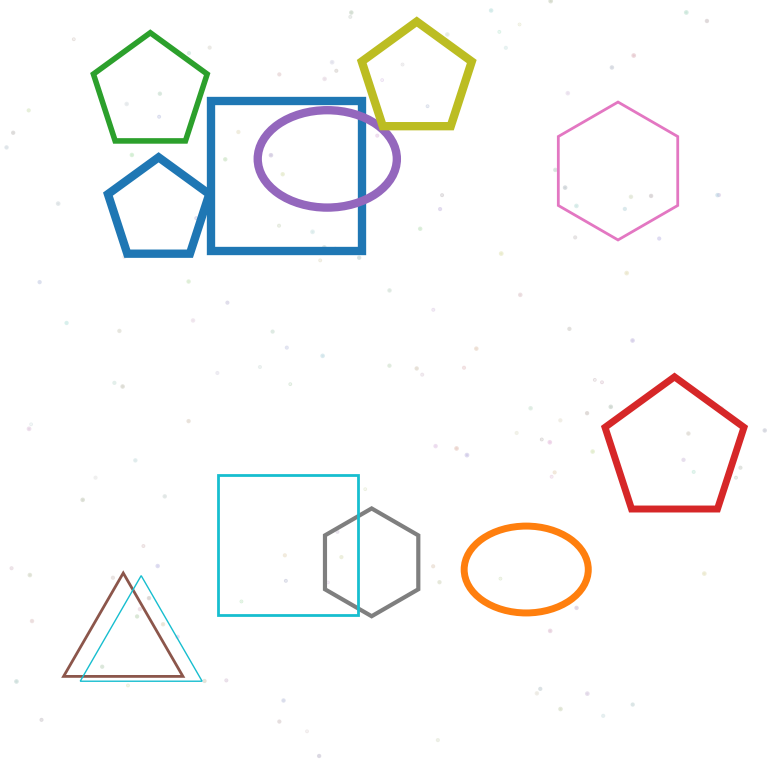[{"shape": "pentagon", "thickness": 3, "radius": 0.35, "center": [0.206, 0.727]}, {"shape": "square", "thickness": 3, "radius": 0.49, "center": [0.372, 0.771]}, {"shape": "oval", "thickness": 2.5, "radius": 0.4, "center": [0.683, 0.26]}, {"shape": "pentagon", "thickness": 2, "radius": 0.39, "center": [0.195, 0.88]}, {"shape": "pentagon", "thickness": 2.5, "radius": 0.47, "center": [0.876, 0.416]}, {"shape": "oval", "thickness": 3, "radius": 0.45, "center": [0.425, 0.794]}, {"shape": "triangle", "thickness": 1, "radius": 0.45, "center": [0.16, 0.166]}, {"shape": "hexagon", "thickness": 1, "radius": 0.45, "center": [0.803, 0.778]}, {"shape": "hexagon", "thickness": 1.5, "radius": 0.35, "center": [0.483, 0.27]}, {"shape": "pentagon", "thickness": 3, "radius": 0.38, "center": [0.541, 0.897]}, {"shape": "triangle", "thickness": 0.5, "radius": 0.46, "center": [0.183, 0.161]}, {"shape": "square", "thickness": 1, "radius": 0.45, "center": [0.374, 0.293]}]